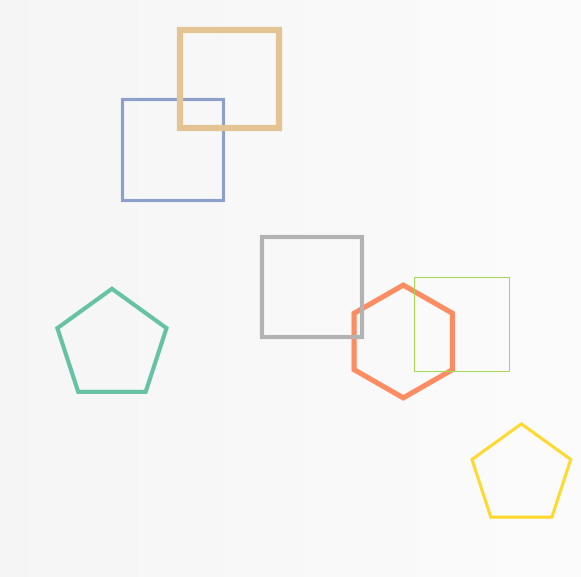[{"shape": "pentagon", "thickness": 2, "radius": 0.49, "center": [0.193, 0.4]}, {"shape": "hexagon", "thickness": 2.5, "radius": 0.49, "center": [0.694, 0.408]}, {"shape": "square", "thickness": 1.5, "radius": 0.44, "center": [0.297, 0.74]}, {"shape": "square", "thickness": 0.5, "radius": 0.41, "center": [0.794, 0.438]}, {"shape": "pentagon", "thickness": 1.5, "radius": 0.45, "center": [0.897, 0.176]}, {"shape": "square", "thickness": 3, "radius": 0.43, "center": [0.395, 0.862]}, {"shape": "square", "thickness": 2, "radius": 0.43, "center": [0.537, 0.502]}]